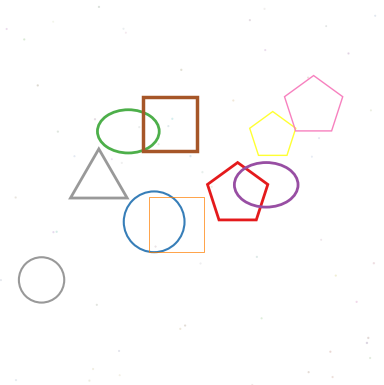[{"shape": "pentagon", "thickness": 2, "radius": 0.41, "center": [0.617, 0.495]}, {"shape": "circle", "thickness": 1.5, "radius": 0.39, "center": [0.4, 0.424]}, {"shape": "oval", "thickness": 2, "radius": 0.4, "center": [0.333, 0.659]}, {"shape": "oval", "thickness": 2, "radius": 0.41, "center": [0.691, 0.52]}, {"shape": "square", "thickness": 0.5, "radius": 0.36, "center": [0.458, 0.417]}, {"shape": "pentagon", "thickness": 1, "radius": 0.31, "center": [0.708, 0.647]}, {"shape": "square", "thickness": 2.5, "radius": 0.35, "center": [0.442, 0.678]}, {"shape": "pentagon", "thickness": 1, "radius": 0.4, "center": [0.815, 0.724]}, {"shape": "triangle", "thickness": 2, "radius": 0.42, "center": [0.257, 0.528]}, {"shape": "circle", "thickness": 1.5, "radius": 0.29, "center": [0.108, 0.273]}]